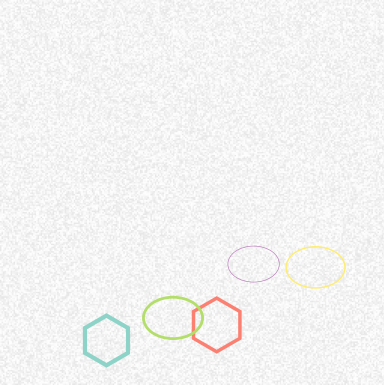[{"shape": "hexagon", "thickness": 3, "radius": 0.32, "center": [0.277, 0.116]}, {"shape": "hexagon", "thickness": 2.5, "radius": 0.35, "center": [0.563, 0.156]}, {"shape": "oval", "thickness": 2, "radius": 0.38, "center": [0.449, 0.174]}, {"shape": "oval", "thickness": 0.5, "radius": 0.33, "center": [0.659, 0.314]}, {"shape": "oval", "thickness": 1, "radius": 0.38, "center": [0.82, 0.306]}]